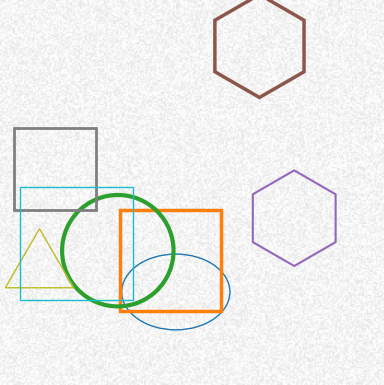[{"shape": "oval", "thickness": 1, "radius": 0.7, "center": [0.457, 0.242]}, {"shape": "square", "thickness": 2.5, "radius": 0.66, "center": [0.443, 0.324]}, {"shape": "circle", "thickness": 3, "radius": 0.72, "center": [0.306, 0.349]}, {"shape": "hexagon", "thickness": 1.5, "radius": 0.62, "center": [0.764, 0.433]}, {"shape": "hexagon", "thickness": 2.5, "radius": 0.67, "center": [0.674, 0.88]}, {"shape": "square", "thickness": 2, "radius": 0.53, "center": [0.142, 0.561]}, {"shape": "triangle", "thickness": 1, "radius": 0.51, "center": [0.103, 0.304]}, {"shape": "square", "thickness": 1, "radius": 0.73, "center": [0.198, 0.366]}]